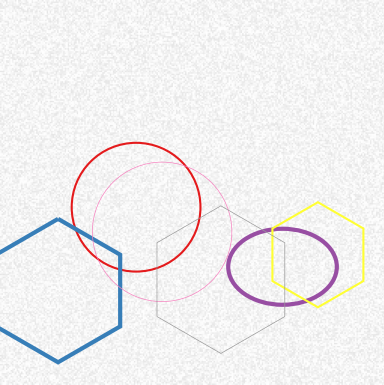[{"shape": "circle", "thickness": 1.5, "radius": 0.84, "center": [0.353, 0.462]}, {"shape": "hexagon", "thickness": 3, "radius": 0.93, "center": [0.151, 0.245]}, {"shape": "oval", "thickness": 3, "radius": 0.71, "center": [0.734, 0.307]}, {"shape": "hexagon", "thickness": 1.5, "radius": 0.68, "center": [0.826, 0.338]}, {"shape": "circle", "thickness": 0.5, "radius": 0.91, "center": [0.421, 0.398]}, {"shape": "hexagon", "thickness": 0.5, "radius": 0.96, "center": [0.574, 0.274]}]